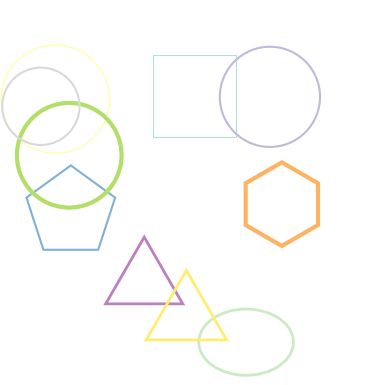[{"shape": "square", "thickness": 0.5, "radius": 0.54, "center": [0.505, 0.751]}, {"shape": "circle", "thickness": 1, "radius": 0.7, "center": [0.144, 0.743]}, {"shape": "circle", "thickness": 1.5, "radius": 0.65, "center": [0.701, 0.748]}, {"shape": "pentagon", "thickness": 1.5, "radius": 0.61, "center": [0.184, 0.449]}, {"shape": "hexagon", "thickness": 3, "radius": 0.54, "center": [0.732, 0.47]}, {"shape": "circle", "thickness": 3, "radius": 0.68, "center": [0.18, 0.597]}, {"shape": "circle", "thickness": 1.5, "radius": 0.5, "center": [0.106, 0.724]}, {"shape": "triangle", "thickness": 2, "radius": 0.58, "center": [0.375, 0.269]}, {"shape": "oval", "thickness": 2, "radius": 0.61, "center": [0.639, 0.111]}, {"shape": "triangle", "thickness": 2, "radius": 0.6, "center": [0.484, 0.177]}]